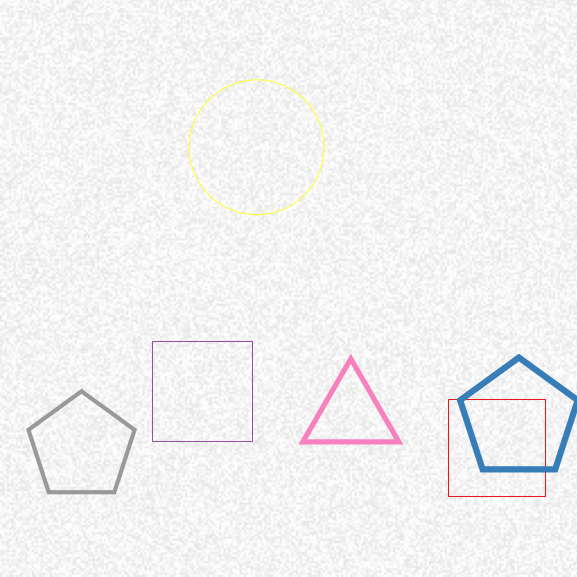[{"shape": "square", "thickness": 0.5, "radius": 0.42, "center": [0.859, 0.224]}, {"shape": "pentagon", "thickness": 3, "radius": 0.54, "center": [0.899, 0.273]}, {"shape": "square", "thickness": 0.5, "radius": 0.43, "center": [0.35, 0.322]}, {"shape": "circle", "thickness": 0.5, "radius": 0.58, "center": [0.445, 0.744]}, {"shape": "triangle", "thickness": 2.5, "radius": 0.48, "center": [0.608, 0.282]}, {"shape": "pentagon", "thickness": 2, "radius": 0.48, "center": [0.141, 0.225]}]